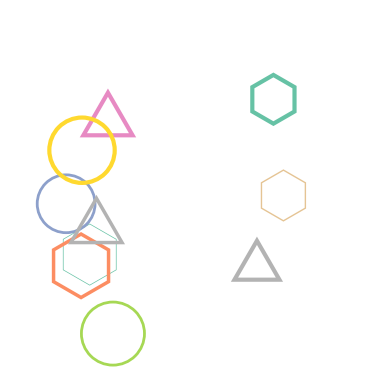[{"shape": "hexagon", "thickness": 3, "radius": 0.32, "center": [0.71, 0.742]}, {"shape": "hexagon", "thickness": 0.5, "radius": 0.4, "center": [0.233, 0.339]}, {"shape": "hexagon", "thickness": 2.5, "radius": 0.41, "center": [0.211, 0.31]}, {"shape": "circle", "thickness": 2, "radius": 0.38, "center": [0.172, 0.471]}, {"shape": "triangle", "thickness": 3, "radius": 0.37, "center": [0.28, 0.686]}, {"shape": "circle", "thickness": 2, "radius": 0.41, "center": [0.293, 0.134]}, {"shape": "circle", "thickness": 3, "radius": 0.42, "center": [0.213, 0.61]}, {"shape": "hexagon", "thickness": 1, "radius": 0.33, "center": [0.736, 0.492]}, {"shape": "triangle", "thickness": 2.5, "radius": 0.38, "center": [0.251, 0.408]}, {"shape": "triangle", "thickness": 3, "radius": 0.34, "center": [0.667, 0.307]}]